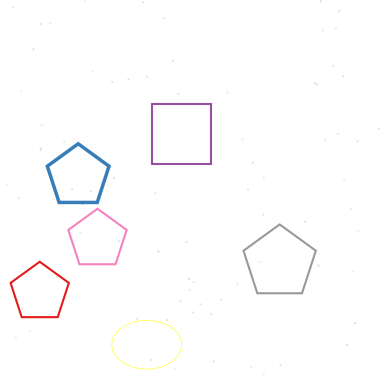[{"shape": "pentagon", "thickness": 1.5, "radius": 0.4, "center": [0.103, 0.241]}, {"shape": "pentagon", "thickness": 2.5, "radius": 0.42, "center": [0.203, 0.542]}, {"shape": "square", "thickness": 1.5, "radius": 0.38, "center": [0.471, 0.652]}, {"shape": "oval", "thickness": 0.5, "radius": 0.45, "center": [0.381, 0.105]}, {"shape": "pentagon", "thickness": 1.5, "radius": 0.4, "center": [0.253, 0.378]}, {"shape": "pentagon", "thickness": 1.5, "radius": 0.49, "center": [0.726, 0.318]}]